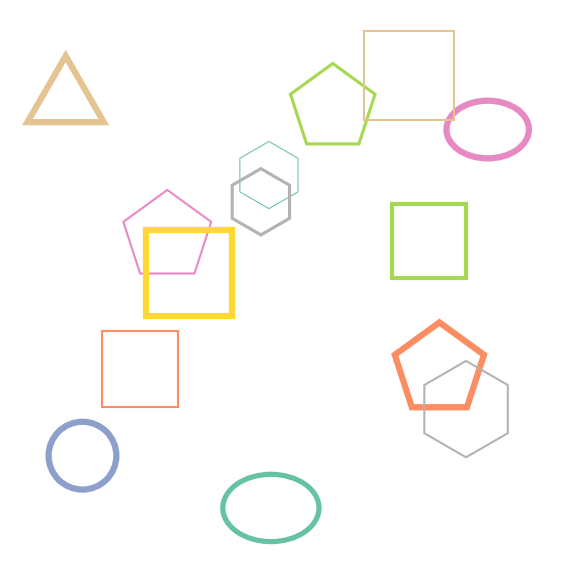[{"shape": "oval", "thickness": 2.5, "radius": 0.42, "center": [0.469, 0.12]}, {"shape": "hexagon", "thickness": 0.5, "radius": 0.29, "center": [0.466, 0.696]}, {"shape": "square", "thickness": 1, "radius": 0.33, "center": [0.242, 0.36]}, {"shape": "pentagon", "thickness": 3, "radius": 0.41, "center": [0.761, 0.36]}, {"shape": "circle", "thickness": 3, "radius": 0.29, "center": [0.143, 0.21]}, {"shape": "oval", "thickness": 3, "radius": 0.36, "center": [0.844, 0.775]}, {"shape": "pentagon", "thickness": 1, "radius": 0.4, "center": [0.29, 0.59]}, {"shape": "pentagon", "thickness": 1.5, "radius": 0.38, "center": [0.576, 0.812]}, {"shape": "square", "thickness": 2, "radius": 0.32, "center": [0.743, 0.582]}, {"shape": "square", "thickness": 3, "radius": 0.37, "center": [0.327, 0.527]}, {"shape": "triangle", "thickness": 3, "radius": 0.38, "center": [0.114, 0.826]}, {"shape": "square", "thickness": 1, "radius": 0.39, "center": [0.708, 0.868]}, {"shape": "hexagon", "thickness": 1.5, "radius": 0.29, "center": [0.452, 0.65]}, {"shape": "hexagon", "thickness": 1, "radius": 0.42, "center": [0.807, 0.291]}]